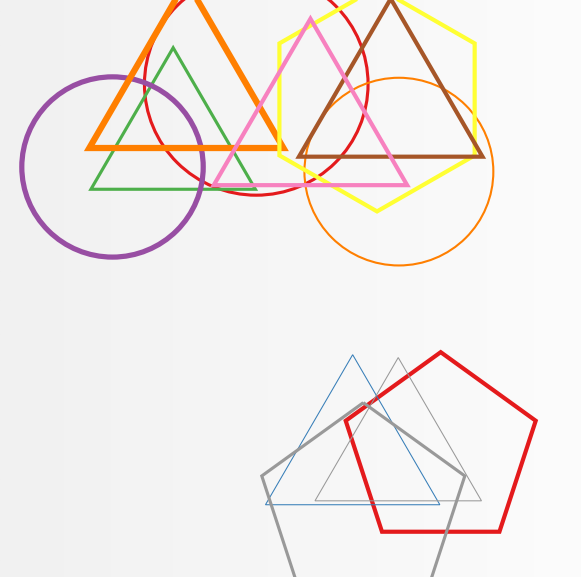[{"shape": "circle", "thickness": 1.5, "radius": 0.96, "center": [0.441, 0.854]}, {"shape": "pentagon", "thickness": 2, "radius": 0.86, "center": [0.758, 0.217]}, {"shape": "triangle", "thickness": 0.5, "radius": 0.87, "center": [0.607, 0.212]}, {"shape": "triangle", "thickness": 1.5, "radius": 0.82, "center": [0.298, 0.753]}, {"shape": "circle", "thickness": 2.5, "radius": 0.78, "center": [0.194, 0.71]}, {"shape": "circle", "thickness": 1, "radius": 0.81, "center": [0.686, 0.702]}, {"shape": "triangle", "thickness": 3, "radius": 0.96, "center": [0.321, 0.839]}, {"shape": "hexagon", "thickness": 2, "radius": 0.97, "center": [0.649, 0.827]}, {"shape": "triangle", "thickness": 2, "radius": 0.91, "center": [0.672, 0.819]}, {"shape": "triangle", "thickness": 2, "radius": 0.96, "center": [0.534, 0.775]}, {"shape": "pentagon", "thickness": 1.5, "radius": 0.92, "center": [0.625, 0.118]}, {"shape": "triangle", "thickness": 0.5, "radius": 0.83, "center": [0.685, 0.215]}]